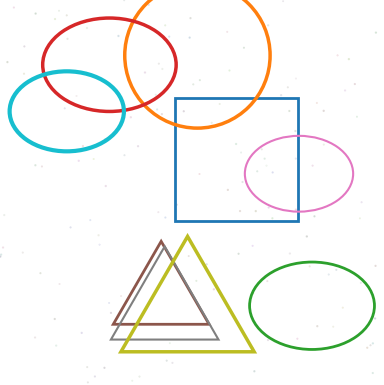[{"shape": "square", "thickness": 2, "radius": 0.8, "center": [0.615, 0.586]}, {"shape": "circle", "thickness": 2.5, "radius": 0.94, "center": [0.513, 0.856]}, {"shape": "oval", "thickness": 2, "radius": 0.81, "center": [0.81, 0.206]}, {"shape": "oval", "thickness": 2.5, "radius": 0.87, "center": [0.284, 0.832]}, {"shape": "triangle", "thickness": 2, "radius": 0.72, "center": [0.419, 0.23]}, {"shape": "oval", "thickness": 1.5, "radius": 0.7, "center": [0.777, 0.549]}, {"shape": "triangle", "thickness": 1.5, "radius": 0.81, "center": [0.428, 0.199]}, {"shape": "triangle", "thickness": 2.5, "radius": 1.0, "center": [0.487, 0.186]}, {"shape": "oval", "thickness": 3, "radius": 0.74, "center": [0.173, 0.711]}]